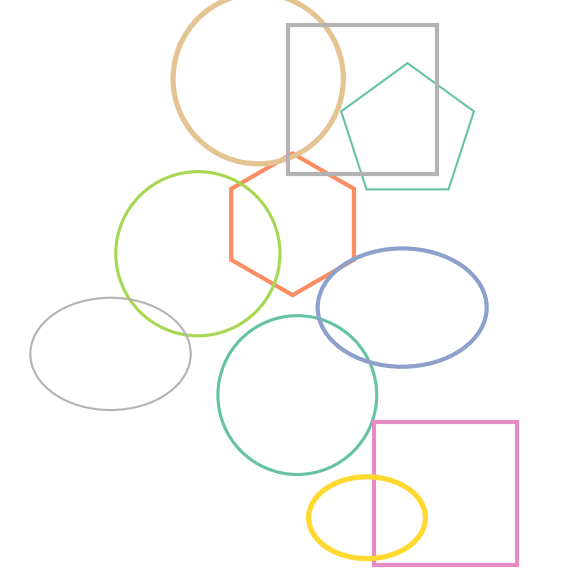[{"shape": "circle", "thickness": 1.5, "radius": 0.69, "center": [0.515, 0.315]}, {"shape": "pentagon", "thickness": 1, "radius": 0.6, "center": [0.706, 0.769]}, {"shape": "hexagon", "thickness": 2, "radius": 0.61, "center": [0.507, 0.611]}, {"shape": "oval", "thickness": 2, "radius": 0.73, "center": [0.696, 0.467]}, {"shape": "square", "thickness": 2, "radius": 0.62, "center": [0.772, 0.145]}, {"shape": "circle", "thickness": 1.5, "radius": 0.71, "center": [0.343, 0.56]}, {"shape": "oval", "thickness": 2.5, "radius": 0.51, "center": [0.636, 0.103]}, {"shape": "circle", "thickness": 2.5, "radius": 0.74, "center": [0.447, 0.863]}, {"shape": "oval", "thickness": 1, "radius": 0.69, "center": [0.191, 0.386]}, {"shape": "square", "thickness": 2, "radius": 0.65, "center": [0.628, 0.827]}]